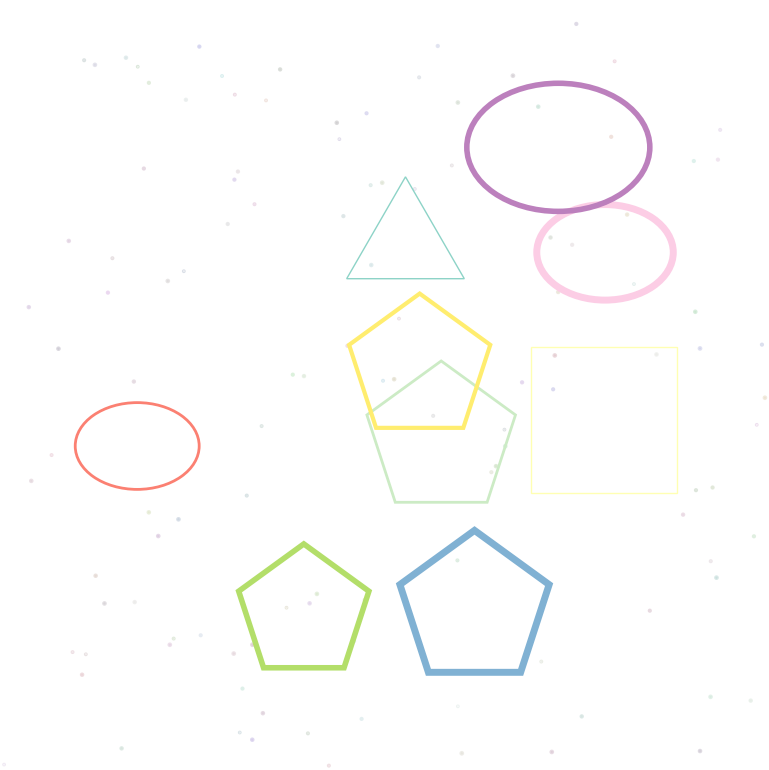[{"shape": "triangle", "thickness": 0.5, "radius": 0.44, "center": [0.527, 0.682]}, {"shape": "square", "thickness": 0.5, "radius": 0.47, "center": [0.784, 0.455]}, {"shape": "oval", "thickness": 1, "radius": 0.4, "center": [0.178, 0.421]}, {"shape": "pentagon", "thickness": 2.5, "radius": 0.51, "center": [0.616, 0.209]}, {"shape": "pentagon", "thickness": 2, "radius": 0.44, "center": [0.395, 0.205]}, {"shape": "oval", "thickness": 2.5, "radius": 0.44, "center": [0.786, 0.672]}, {"shape": "oval", "thickness": 2, "radius": 0.59, "center": [0.725, 0.809]}, {"shape": "pentagon", "thickness": 1, "radius": 0.51, "center": [0.573, 0.43]}, {"shape": "pentagon", "thickness": 1.5, "radius": 0.48, "center": [0.545, 0.522]}]